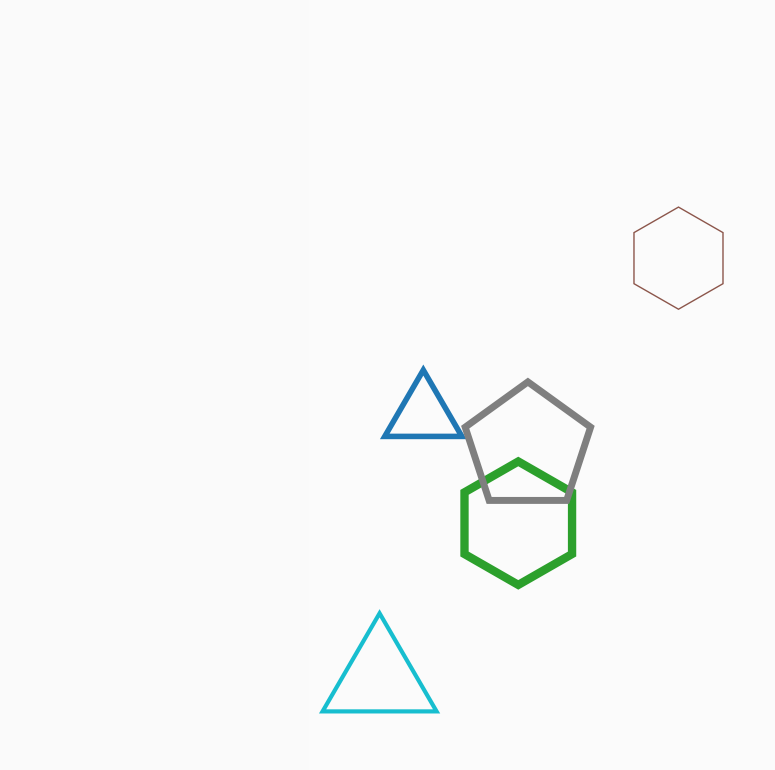[{"shape": "triangle", "thickness": 2, "radius": 0.29, "center": [0.546, 0.462]}, {"shape": "hexagon", "thickness": 3, "radius": 0.4, "center": [0.669, 0.321]}, {"shape": "hexagon", "thickness": 0.5, "radius": 0.33, "center": [0.875, 0.665]}, {"shape": "pentagon", "thickness": 2.5, "radius": 0.43, "center": [0.681, 0.419]}, {"shape": "triangle", "thickness": 1.5, "radius": 0.42, "center": [0.49, 0.119]}]